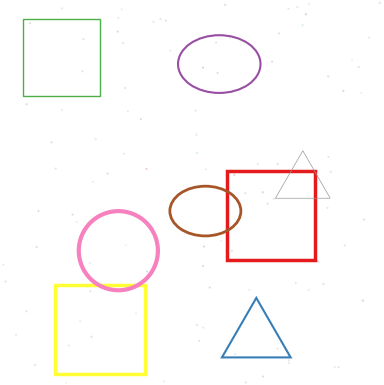[{"shape": "square", "thickness": 2.5, "radius": 0.57, "center": [0.704, 0.44]}, {"shape": "triangle", "thickness": 1.5, "radius": 0.52, "center": [0.666, 0.123]}, {"shape": "square", "thickness": 1, "radius": 0.5, "center": [0.159, 0.851]}, {"shape": "oval", "thickness": 1.5, "radius": 0.54, "center": [0.57, 0.834]}, {"shape": "square", "thickness": 2.5, "radius": 0.58, "center": [0.26, 0.145]}, {"shape": "oval", "thickness": 2, "radius": 0.46, "center": [0.533, 0.452]}, {"shape": "circle", "thickness": 3, "radius": 0.51, "center": [0.307, 0.349]}, {"shape": "triangle", "thickness": 0.5, "radius": 0.41, "center": [0.787, 0.526]}]